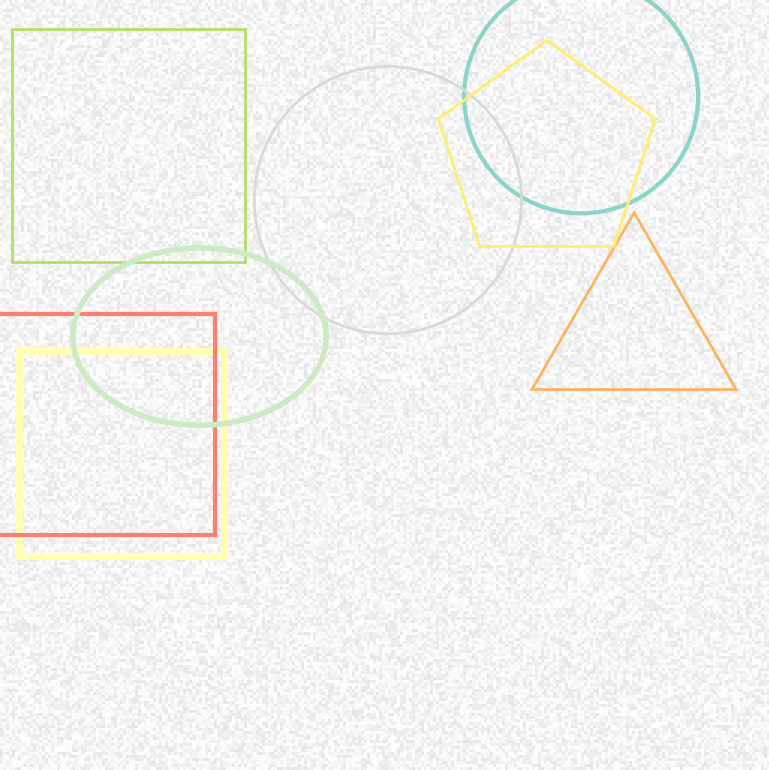[{"shape": "circle", "thickness": 1.5, "radius": 0.76, "center": [0.755, 0.875]}, {"shape": "square", "thickness": 2.5, "radius": 0.67, "center": [0.158, 0.411]}, {"shape": "square", "thickness": 1.5, "radius": 0.72, "center": [0.136, 0.449]}, {"shape": "triangle", "thickness": 1, "radius": 0.77, "center": [0.824, 0.571]}, {"shape": "square", "thickness": 1, "radius": 0.76, "center": [0.167, 0.811]}, {"shape": "circle", "thickness": 1, "radius": 0.87, "center": [0.504, 0.74]}, {"shape": "oval", "thickness": 2, "radius": 0.82, "center": [0.259, 0.563]}, {"shape": "pentagon", "thickness": 1, "radius": 0.74, "center": [0.71, 0.8]}]